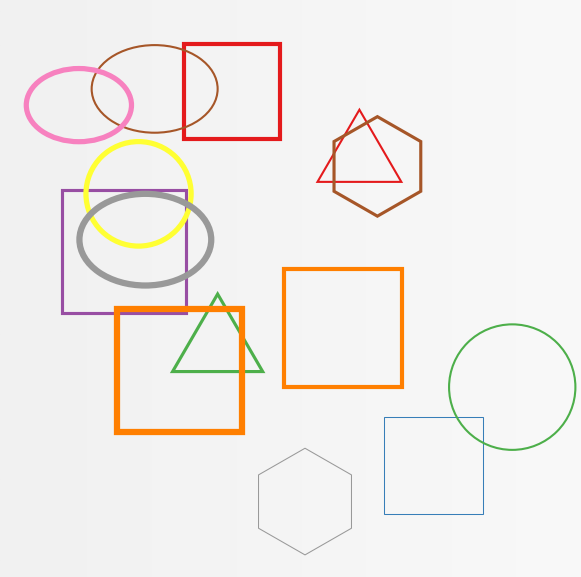[{"shape": "square", "thickness": 2, "radius": 0.41, "center": [0.399, 0.841]}, {"shape": "triangle", "thickness": 1, "radius": 0.42, "center": [0.618, 0.726]}, {"shape": "square", "thickness": 0.5, "radius": 0.42, "center": [0.746, 0.193]}, {"shape": "circle", "thickness": 1, "radius": 0.54, "center": [0.881, 0.329]}, {"shape": "triangle", "thickness": 1.5, "radius": 0.45, "center": [0.374, 0.4]}, {"shape": "square", "thickness": 1.5, "radius": 0.53, "center": [0.214, 0.563]}, {"shape": "square", "thickness": 3, "radius": 0.54, "center": [0.309, 0.357]}, {"shape": "square", "thickness": 2, "radius": 0.51, "center": [0.59, 0.431]}, {"shape": "circle", "thickness": 2.5, "radius": 0.45, "center": [0.238, 0.663]}, {"shape": "hexagon", "thickness": 1.5, "radius": 0.43, "center": [0.649, 0.711]}, {"shape": "oval", "thickness": 1, "radius": 0.54, "center": [0.266, 0.845]}, {"shape": "oval", "thickness": 2.5, "radius": 0.45, "center": [0.136, 0.817]}, {"shape": "hexagon", "thickness": 0.5, "radius": 0.46, "center": [0.525, 0.131]}, {"shape": "oval", "thickness": 3, "radius": 0.57, "center": [0.25, 0.584]}]